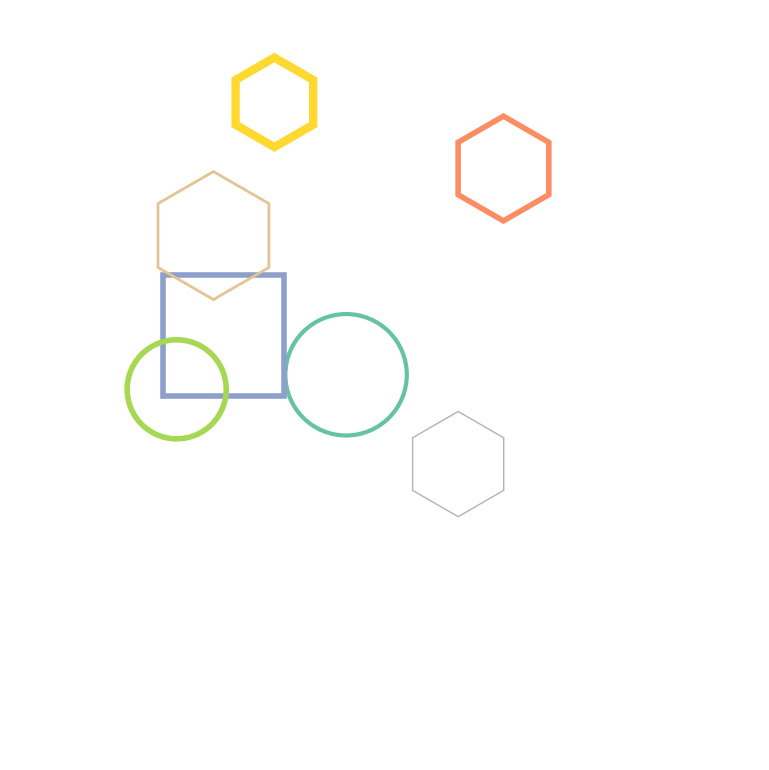[{"shape": "circle", "thickness": 1.5, "radius": 0.39, "center": [0.449, 0.513]}, {"shape": "hexagon", "thickness": 2, "radius": 0.34, "center": [0.654, 0.781]}, {"shape": "square", "thickness": 2, "radius": 0.39, "center": [0.291, 0.564]}, {"shape": "circle", "thickness": 2, "radius": 0.32, "center": [0.229, 0.494]}, {"shape": "hexagon", "thickness": 3, "radius": 0.29, "center": [0.356, 0.867]}, {"shape": "hexagon", "thickness": 1, "radius": 0.42, "center": [0.277, 0.694]}, {"shape": "hexagon", "thickness": 0.5, "radius": 0.34, "center": [0.595, 0.397]}]